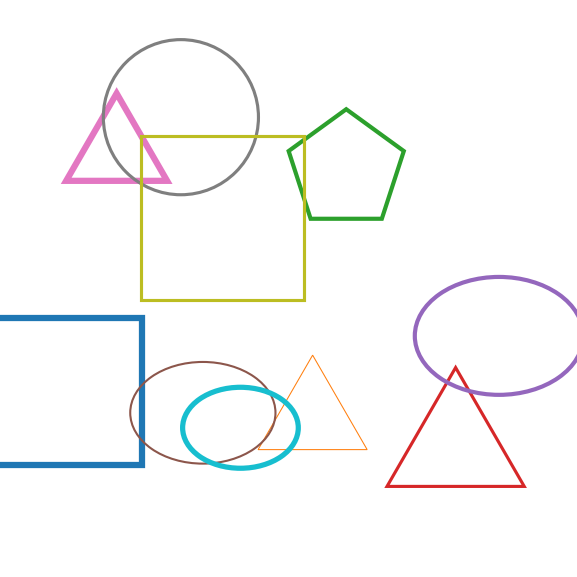[{"shape": "square", "thickness": 3, "radius": 0.64, "center": [0.117, 0.321]}, {"shape": "triangle", "thickness": 0.5, "radius": 0.55, "center": [0.541, 0.275]}, {"shape": "pentagon", "thickness": 2, "radius": 0.52, "center": [0.6, 0.705]}, {"shape": "triangle", "thickness": 1.5, "radius": 0.69, "center": [0.789, 0.225]}, {"shape": "oval", "thickness": 2, "radius": 0.73, "center": [0.864, 0.418]}, {"shape": "oval", "thickness": 1, "radius": 0.63, "center": [0.351, 0.284]}, {"shape": "triangle", "thickness": 3, "radius": 0.5, "center": [0.202, 0.736]}, {"shape": "circle", "thickness": 1.5, "radius": 0.67, "center": [0.313, 0.796]}, {"shape": "square", "thickness": 1.5, "radius": 0.71, "center": [0.386, 0.622]}, {"shape": "oval", "thickness": 2.5, "radius": 0.5, "center": [0.416, 0.258]}]